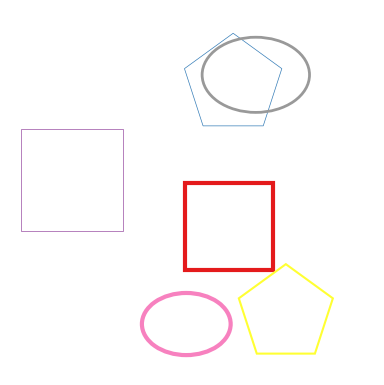[{"shape": "square", "thickness": 3, "radius": 0.57, "center": [0.595, 0.411]}, {"shape": "pentagon", "thickness": 0.5, "radius": 0.66, "center": [0.606, 0.781]}, {"shape": "square", "thickness": 0.5, "radius": 0.66, "center": [0.187, 0.533]}, {"shape": "pentagon", "thickness": 1.5, "radius": 0.64, "center": [0.742, 0.185]}, {"shape": "oval", "thickness": 3, "radius": 0.58, "center": [0.484, 0.158]}, {"shape": "oval", "thickness": 2, "radius": 0.7, "center": [0.664, 0.806]}]